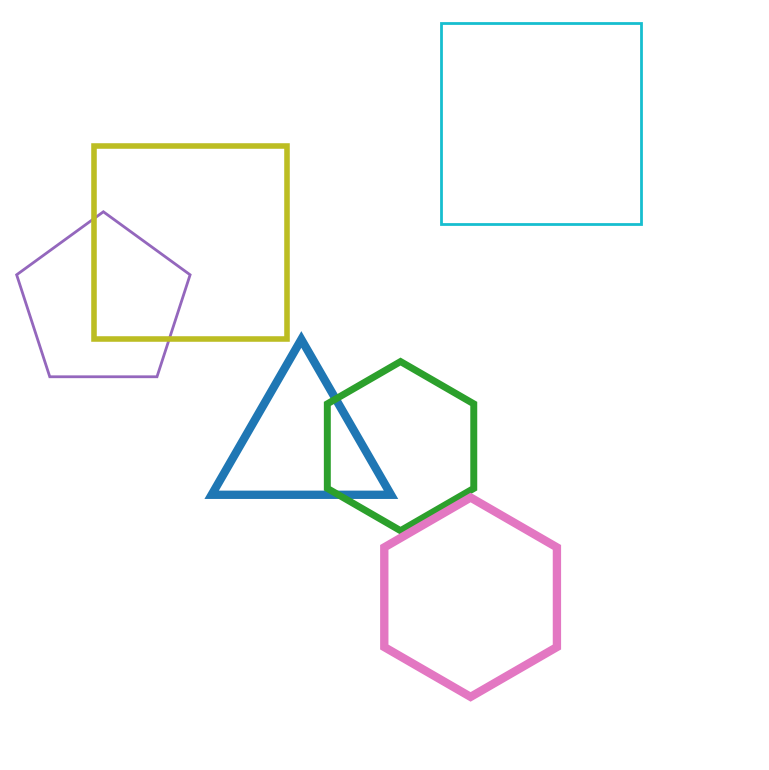[{"shape": "triangle", "thickness": 3, "radius": 0.67, "center": [0.391, 0.425]}, {"shape": "hexagon", "thickness": 2.5, "radius": 0.55, "center": [0.52, 0.421]}, {"shape": "pentagon", "thickness": 1, "radius": 0.59, "center": [0.134, 0.607]}, {"shape": "hexagon", "thickness": 3, "radius": 0.65, "center": [0.611, 0.224]}, {"shape": "square", "thickness": 2, "radius": 0.63, "center": [0.248, 0.685]}, {"shape": "square", "thickness": 1, "radius": 0.65, "center": [0.703, 0.84]}]